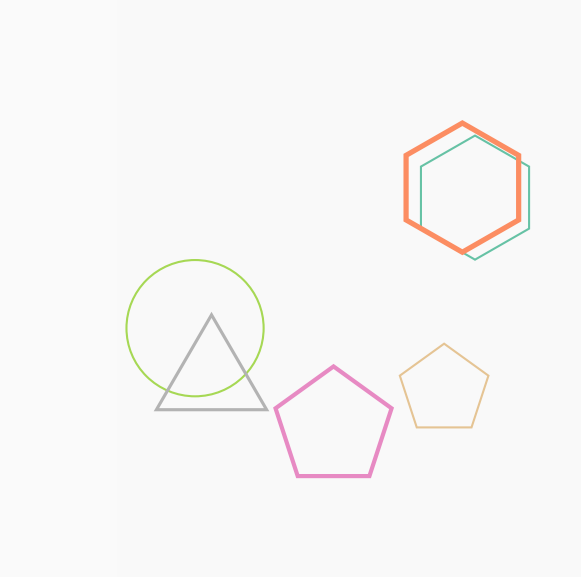[{"shape": "hexagon", "thickness": 1, "radius": 0.54, "center": [0.817, 0.657]}, {"shape": "hexagon", "thickness": 2.5, "radius": 0.56, "center": [0.795, 0.674]}, {"shape": "pentagon", "thickness": 2, "radius": 0.52, "center": [0.574, 0.26]}, {"shape": "circle", "thickness": 1, "radius": 0.59, "center": [0.336, 0.431]}, {"shape": "pentagon", "thickness": 1, "radius": 0.4, "center": [0.764, 0.324]}, {"shape": "triangle", "thickness": 1.5, "radius": 0.55, "center": [0.364, 0.344]}]